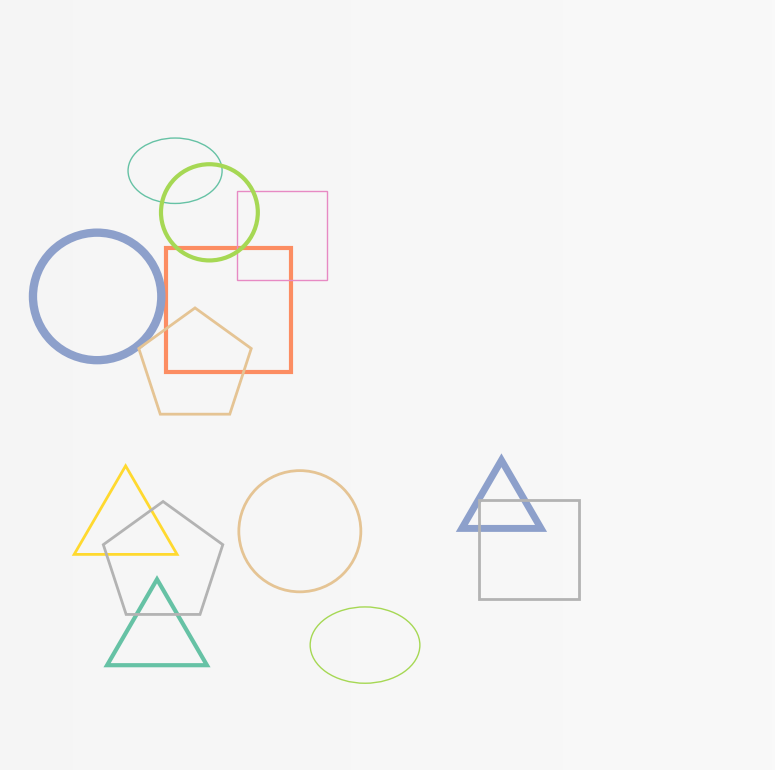[{"shape": "triangle", "thickness": 1.5, "radius": 0.37, "center": [0.203, 0.173]}, {"shape": "oval", "thickness": 0.5, "radius": 0.3, "center": [0.226, 0.778]}, {"shape": "square", "thickness": 1.5, "radius": 0.4, "center": [0.295, 0.597]}, {"shape": "circle", "thickness": 3, "radius": 0.41, "center": [0.125, 0.615]}, {"shape": "triangle", "thickness": 2.5, "radius": 0.29, "center": [0.647, 0.343]}, {"shape": "square", "thickness": 0.5, "radius": 0.29, "center": [0.364, 0.694]}, {"shape": "circle", "thickness": 1.5, "radius": 0.31, "center": [0.27, 0.724]}, {"shape": "oval", "thickness": 0.5, "radius": 0.35, "center": [0.471, 0.162]}, {"shape": "triangle", "thickness": 1, "radius": 0.38, "center": [0.162, 0.318]}, {"shape": "pentagon", "thickness": 1, "radius": 0.38, "center": [0.252, 0.524]}, {"shape": "circle", "thickness": 1, "radius": 0.39, "center": [0.387, 0.31]}, {"shape": "pentagon", "thickness": 1, "radius": 0.41, "center": [0.21, 0.268]}, {"shape": "square", "thickness": 1, "radius": 0.32, "center": [0.683, 0.286]}]